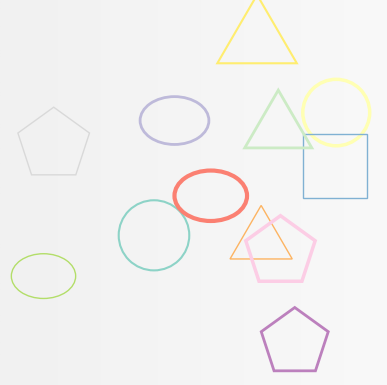[{"shape": "circle", "thickness": 1.5, "radius": 0.46, "center": [0.397, 0.389]}, {"shape": "circle", "thickness": 2.5, "radius": 0.43, "center": [0.868, 0.708]}, {"shape": "oval", "thickness": 2, "radius": 0.44, "center": [0.45, 0.687]}, {"shape": "oval", "thickness": 3, "radius": 0.47, "center": [0.544, 0.492]}, {"shape": "square", "thickness": 1, "radius": 0.41, "center": [0.864, 0.569]}, {"shape": "triangle", "thickness": 1, "radius": 0.46, "center": [0.674, 0.374]}, {"shape": "oval", "thickness": 1, "radius": 0.42, "center": [0.112, 0.283]}, {"shape": "pentagon", "thickness": 2.5, "radius": 0.47, "center": [0.724, 0.346]}, {"shape": "pentagon", "thickness": 1, "radius": 0.49, "center": [0.139, 0.624]}, {"shape": "pentagon", "thickness": 2, "radius": 0.45, "center": [0.761, 0.11]}, {"shape": "triangle", "thickness": 2, "radius": 0.5, "center": [0.718, 0.666]}, {"shape": "triangle", "thickness": 1.5, "radius": 0.59, "center": [0.663, 0.895]}]